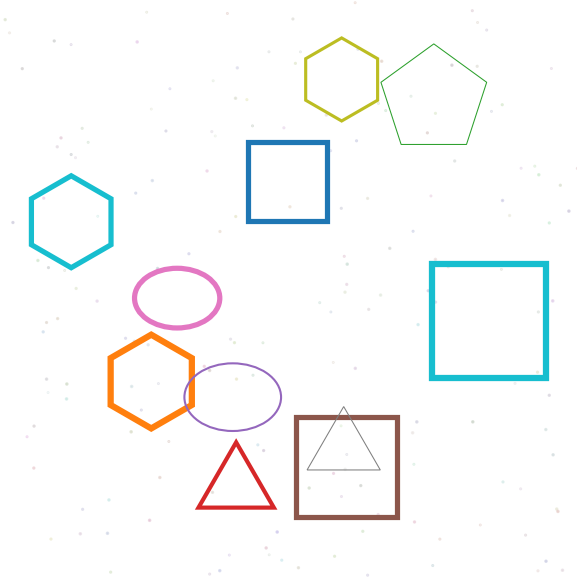[{"shape": "square", "thickness": 2.5, "radius": 0.34, "center": [0.498, 0.685]}, {"shape": "hexagon", "thickness": 3, "radius": 0.41, "center": [0.262, 0.338]}, {"shape": "pentagon", "thickness": 0.5, "radius": 0.48, "center": [0.751, 0.827]}, {"shape": "triangle", "thickness": 2, "radius": 0.38, "center": [0.409, 0.158]}, {"shape": "oval", "thickness": 1, "radius": 0.42, "center": [0.403, 0.311]}, {"shape": "square", "thickness": 2.5, "radius": 0.44, "center": [0.6, 0.191]}, {"shape": "oval", "thickness": 2.5, "radius": 0.37, "center": [0.307, 0.483]}, {"shape": "triangle", "thickness": 0.5, "radius": 0.37, "center": [0.595, 0.222]}, {"shape": "hexagon", "thickness": 1.5, "radius": 0.36, "center": [0.592, 0.862]}, {"shape": "hexagon", "thickness": 2.5, "radius": 0.4, "center": [0.123, 0.615]}, {"shape": "square", "thickness": 3, "radius": 0.49, "center": [0.846, 0.443]}]